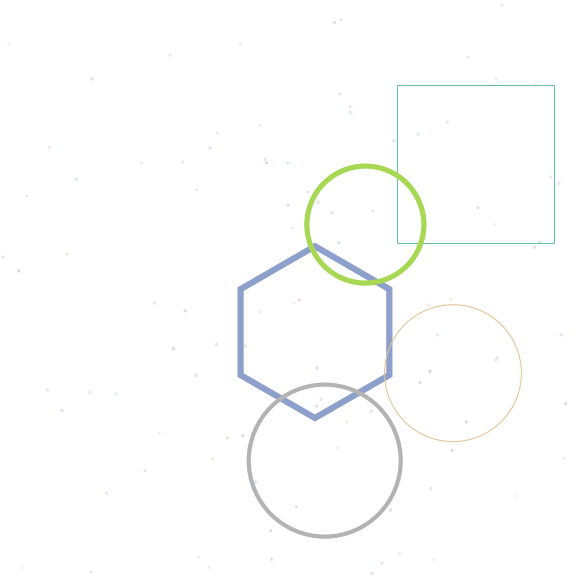[{"shape": "square", "thickness": 0.5, "radius": 0.68, "center": [0.823, 0.715]}, {"shape": "hexagon", "thickness": 3, "radius": 0.74, "center": [0.545, 0.424]}, {"shape": "circle", "thickness": 2.5, "radius": 0.51, "center": [0.633, 0.61]}, {"shape": "circle", "thickness": 0.5, "radius": 0.59, "center": [0.784, 0.353]}, {"shape": "circle", "thickness": 2, "radius": 0.66, "center": [0.562, 0.202]}]